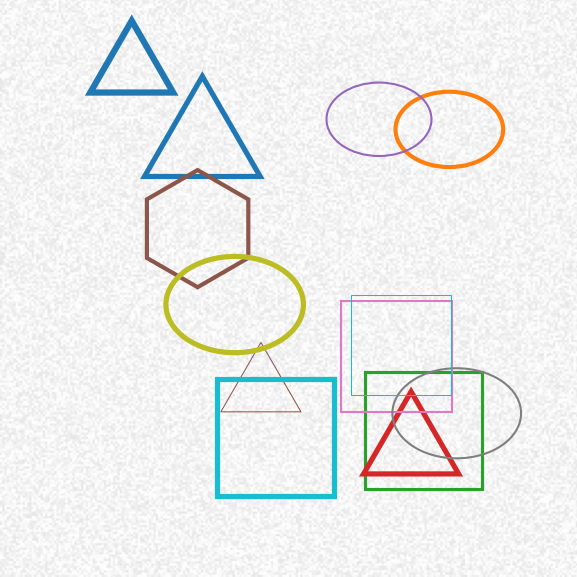[{"shape": "triangle", "thickness": 2.5, "radius": 0.58, "center": [0.35, 0.751]}, {"shape": "triangle", "thickness": 3, "radius": 0.41, "center": [0.228, 0.88]}, {"shape": "oval", "thickness": 2, "radius": 0.47, "center": [0.778, 0.775]}, {"shape": "square", "thickness": 1.5, "radius": 0.51, "center": [0.733, 0.253]}, {"shape": "triangle", "thickness": 2.5, "radius": 0.48, "center": [0.712, 0.226]}, {"shape": "oval", "thickness": 1, "radius": 0.45, "center": [0.656, 0.793]}, {"shape": "triangle", "thickness": 0.5, "radius": 0.4, "center": [0.452, 0.326]}, {"shape": "hexagon", "thickness": 2, "radius": 0.51, "center": [0.342, 0.603]}, {"shape": "square", "thickness": 1, "radius": 0.48, "center": [0.687, 0.381]}, {"shape": "oval", "thickness": 1, "radius": 0.56, "center": [0.791, 0.284]}, {"shape": "oval", "thickness": 2.5, "radius": 0.6, "center": [0.406, 0.472]}, {"shape": "square", "thickness": 0.5, "radius": 0.43, "center": [0.694, 0.402]}, {"shape": "square", "thickness": 2.5, "radius": 0.5, "center": [0.477, 0.242]}]